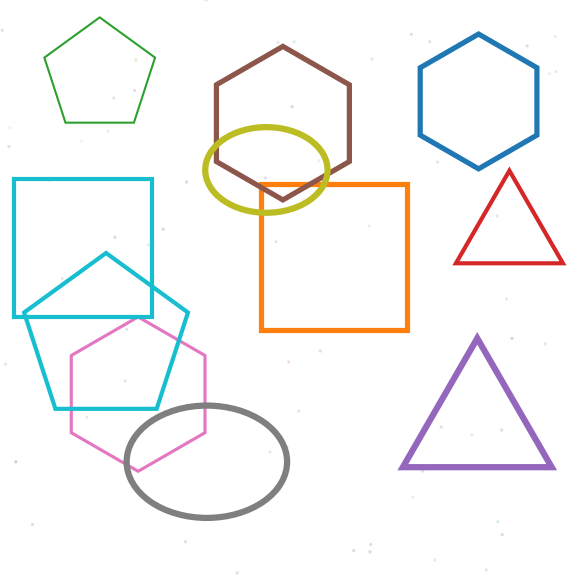[{"shape": "hexagon", "thickness": 2.5, "radius": 0.58, "center": [0.829, 0.823]}, {"shape": "square", "thickness": 2.5, "radius": 0.63, "center": [0.579, 0.554]}, {"shape": "pentagon", "thickness": 1, "radius": 0.5, "center": [0.173, 0.868]}, {"shape": "triangle", "thickness": 2, "radius": 0.53, "center": [0.882, 0.597]}, {"shape": "triangle", "thickness": 3, "radius": 0.74, "center": [0.826, 0.265]}, {"shape": "hexagon", "thickness": 2.5, "radius": 0.66, "center": [0.49, 0.786]}, {"shape": "hexagon", "thickness": 1.5, "radius": 0.67, "center": [0.239, 0.317]}, {"shape": "oval", "thickness": 3, "radius": 0.69, "center": [0.358, 0.2]}, {"shape": "oval", "thickness": 3, "radius": 0.53, "center": [0.461, 0.705]}, {"shape": "pentagon", "thickness": 2, "radius": 0.75, "center": [0.184, 0.412]}, {"shape": "square", "thickness": 2, "radius": 0.6, "center": [0.144, 0.569]}]